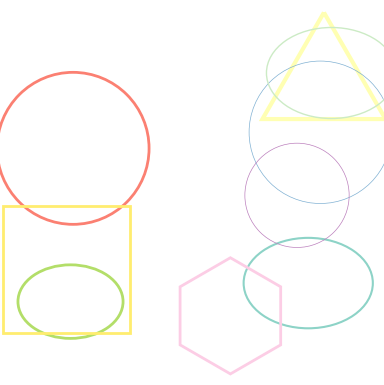[{"shape": "oval", "thickness": 1.5, "radius": 0.84, "center": [0.801, 0.265]}, {"shape": "triangle", "thickness": 3, "radius": 0.92, "center": [0.841, 0.783]}, {"shape": "circle", "thickness": 2, "radius": 0.99, "center": [0.19, 0.615]}, {"shape": "circle", "thickness": 0.5, "radius": 0.92, "center": [0.832, 0.656]}, {"shape": "oval", "thickness": 2, "radius": 0.68, "center": [0.183, 0.217]}, {"shape": "hexagon", "thickness": 2, "radius": 0.75, "center": [0.598, 0.18]}, {"shape": "circle", "thickness": 0.5, "radius": 0.68, "center": [0.771, 0.493]}, {"shape": "oval", "thickness": 1, "radius": 0.84, "center": [0.861, 0.81]}, {"shape": "square", "thickness": 2, "radius": 0.82, "center": [0.173, 0.299]}]